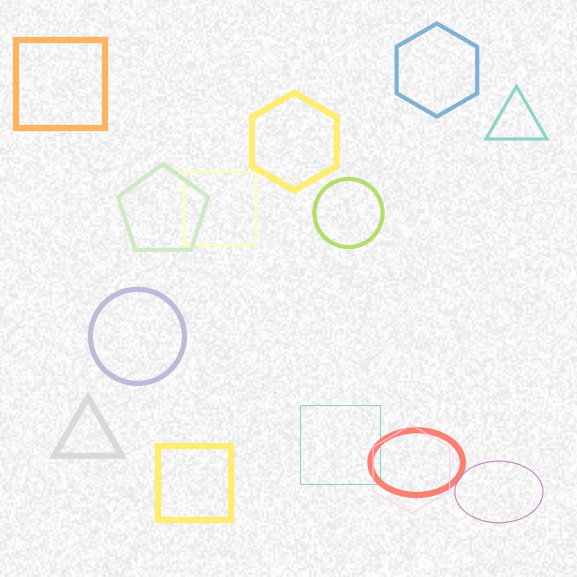[{"shape": "square", "thickness": 0.5, "radius": 0.34, "center": [0.589, 0.229]}, {"shape": "triangle", "thickness": 1.5, "radius": 0.3, "center": [0.894, 0.789]}, {"shape": "square", "thickness": 1, "radius": 0.31, "center": [0.381, 0.638]}, {"shape": "circle", "thickness": 2.5, "radius": 0.41, "center": [0.238, 0.417]}, {"shape": "oval", "thickness": 3, "radius": 0.4, "center": [0.721, 0.198]}, {"shape": "hexagon", "thickness": 2, "radius": 0.4, "center": [0.757, 0.878]}, {"shape": "square", "thickness": 3, "radius": 0.38, "center": [0.105, 0.854]}, {"shape": "circle", "thickness": 2, "radius": 0.3, "center": [0.603, 0.63]}, {"shape": "hexagon", "thickness": 0.5, "radius": 0.38, "center": [0.712, 0.187]}, {"shape": "triangle", "thickness": 3, "radius": 0.34, "center": [0.153, 0.244]}, {"shape": "oval", "thickness": 0.5, "radius": 0.38, "center": [0.864, 0.147]}, {"shape": "pentagon", "thickness": 2, "radius": 0.41, "center": [0.282, 0.633]}, {"shape": "square", "thickness": 3, "radius": 0.32, "center": [0.337, 0.163]}, {"shape": "hexagon", "thickness": 3, "radius": 0.42, "center": [0.51, 0.754]}]